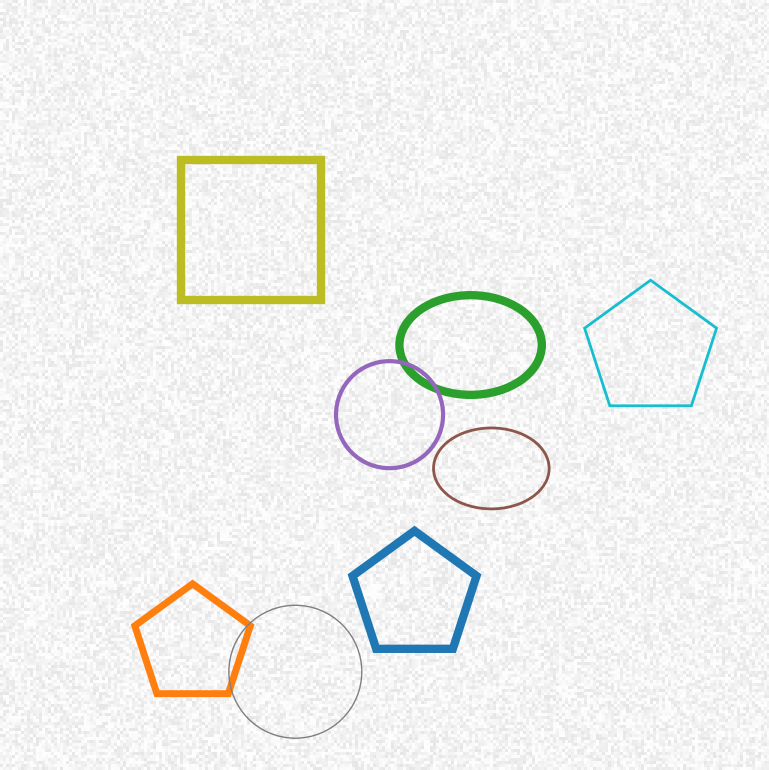[{"shape": "pentagon", "thickness": 3, "radius": 0.42, "center": [0.538, 0.226]}, {"shape": "pentagon", "thickness": 2.5, "radius": 0.39, "center": [0.25, 0.163]}, {"shape": "oval", "thickness": 3, "radius": 0.46, "center": [0.611, 0.552]}, {"shape": "circle", "thickness": 1.5, "radius": 0.35, "center": [0.506, 0.461]}, {"shape": "oval", "thickness": 1, "radius": 0.38, "center": [0.638, 0.392]}, {"shape": "circle", "thickness": 0.5, "radius": 0.43, "center": [0.384, 0.128]}, {"shape": "square", "thickness": 3, "radius": 0.45, "center": [0.326, 0.702]}, {"shape": "pentagon", "thickness": 1, "radius": 0.45, "center": [0.845, 0.546]}]